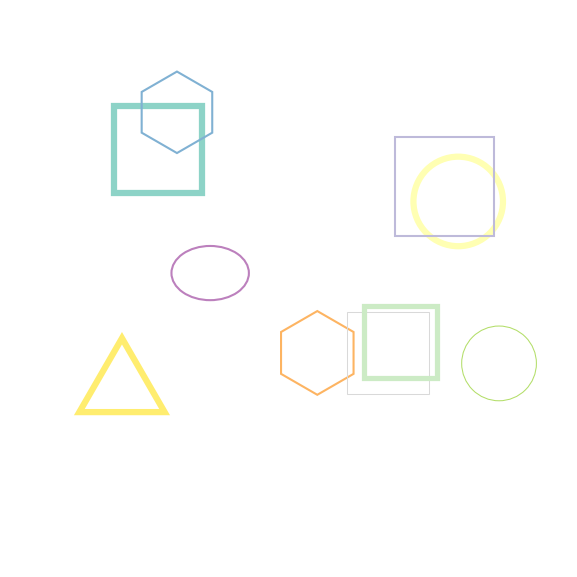[{"shape": "square", "thickness": 3, "radius": 0.38, "center": [0.274, 0.741]}, {"shape": "circle", "thickness": 3, "radius": 0.39, "center": [0.793, 0.65]}, {"shape": "square", "thickness": 1, "radius": 0.43, "center": [0.77, 0.676]}, {"shape": "hexagon", "thickness": 1, "radius": 0.35, "center": [0.306, 0.805]}, {"shape": "hexagon", "thickness": 1, "radius": 0.36, "center": [0.549, 0.388]}, {"shape": "circle", "thickness": 0.5, "radius": 0.32, "center": [0.864, 0.37]}, {"shape": "square", "thickness": 0.5, "radius": 0.36, "center": [0.671, 0.387]}, {"shape": "oval", "thickness": 1, "radius": 0.34, "center": [0.364, 0.526]}, {"shape": "square", "thickness": 2.5, "radius": 0.31, "center": [0.693, 0.407]}, {"shape": "triangle", "thickness": 3, "radius": 0.43, "center": [0.211, 0.328]}]